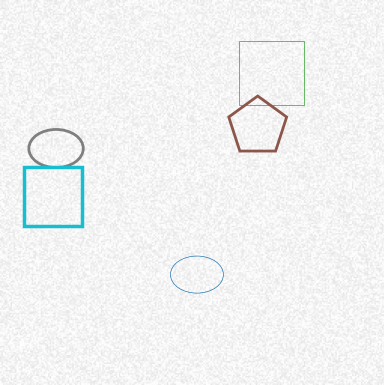[{"shape": "oval", "thickness": 0.5, "radius": 0.34, "center": [0.512, 0.287]}, {"shape": "square", "thickness": 0.5, "radius": 0.42, "center": [0.705, 0.81]}, {"shape": "pentagon", "thickness": 2, "radius": 0.4, "center": [0.669, 0.672]}, {"shape": "oval", "thickness": 2, "radius": 0.35, "center": [0.146, 0.614]}, {"shape": "square", "thickness": 2.5, "radius": 0.38, "center": [0.138, 0.489]}]